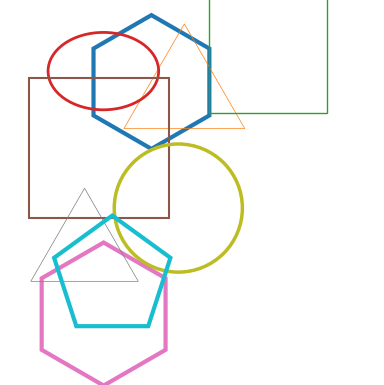[{"shape": "hexagon", "thickness": 3, "radius": 0.87, "center": [0.393, 0.787]}, {"shape": "triangle", "thickness": 0.5, "radius": 0.91, "center": [0.479, 0.757]}, {"shape": "square", "thickness": 1, "radius": 0.77, "center": [0.696, 0.861]}, {"shape": "oval", "thickness": 2, "radius": 0.72, "center": [0.268, 0.815]}, {"shape": "square", "thickness": 1.5, "radius": 0.91, "center": [0.258, 0.616]}, {"shape": "hexagon", "thickness": 3, "radius": 0.93, "center": [0.269, 0.184]}, {"shape": "triangle", "thickness": 0.5, "radius": 0.81, "center": [0.22, 0.35]}, {"shape": "circle", "thickness": 2.5, "radius": 0.83, "center": [0.463, 0.46]}, {"shape": "pentagon", "thickness": 3, "radius": 0.79, "center": [0.292, 0.281]}]